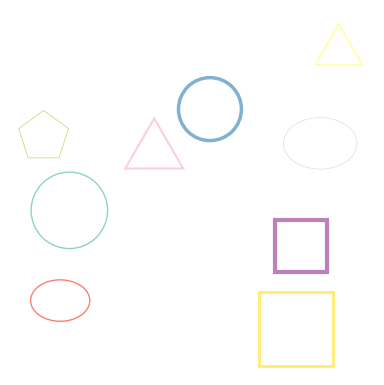[{"shape": "circle", "thickness": 1, "radius": 0.5, "center": [0.18, 0.454]}, {"shape": "triangle", "thickness": 1.5, "radius": 0.35, "center": [0.88, 0.867]}, {"shape": "oval", "thickness": 1, "radius": 0.38, "center": [0.156, 0.219]}, {"shape": "circle", "thickness": 2.5, "radius": 0.41, "center": [0.545, 0.717]}, {"shape": "pentagon", "thickness": 0.5, "radius": 0.34, "center": [0.113, 0.645]}, {"shape": "triangle", "thickness": 1.5, "radius": 0.43, "center": [0.401, 0.606]}, {"shape": "square", "thickness": 3, "radius": 0.34, "center": [0.781, 0.362]}, {"shape": "oval", "thickness": 0.5, "radius": 0.48, "center": [0.832, 0.628]}, {"shape": "square", "thickness": 2, "radius": 0.48, "center": [0.769, 0.145]}]